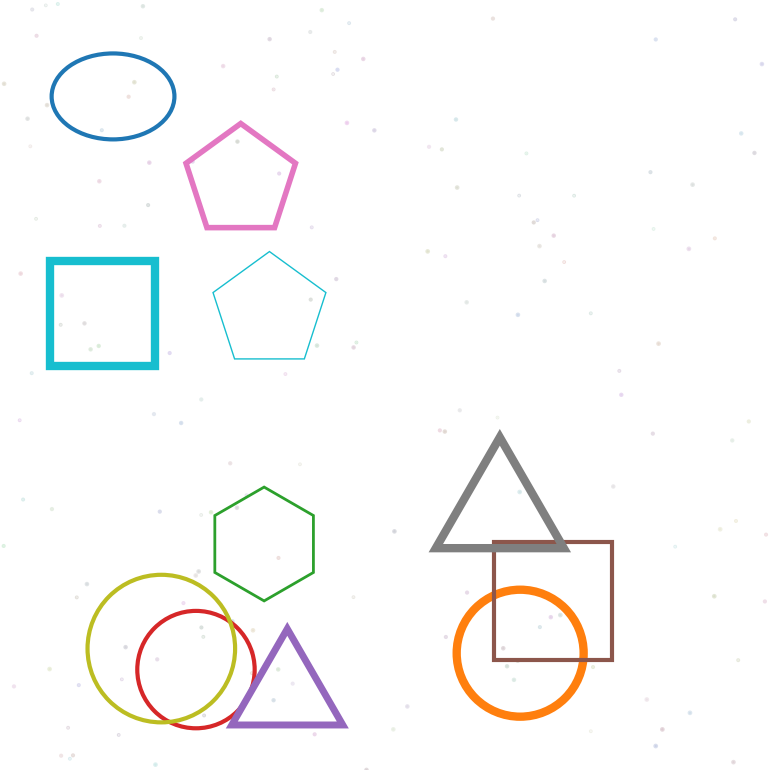[{"shape": "oval", "thickness": 1.5, "radius": 0.4, "center": [0.147, 0.875]}, {"shape": "circle", "thickness": 3, "radius": 0.41, "center": [0.676, 0.152]}, {"shape": "hexagon", "thickness": 1, "radius": 0.37, "center": [0.343, 0.294]}, {"shape": "circle", "thickness": 1.5, "radius": 0.38, "center": [0.255, 0.13]}, {"shape": "triangle", "thickness": 2.5, "radius": 0.42, "center": [0.373, 0.1]}, {"shape": "square", "thickness": 1.5, "radius": 0.38, "center": [0.718, 0.22]}, {"shape": "pentagon", "thickness": 2, "radius": 0.37, "center": [0.313, 0.765]}, {"shape": "triangle", "thickness": 3, "radius": 0.48, "center": [0.649, 0.336]}, {"shape": "circle", "thickness": 1.5, "radius": 0.48, "center": [0.21, 0.158]}, {"shape": "square", "thickness": 3, "radius": 0.34, "center": [0.133, 0.593]}, {"shape": "pentagon", "thickness": 0.5, "radius": 0.39, "center": [0.35, 0.596]}]